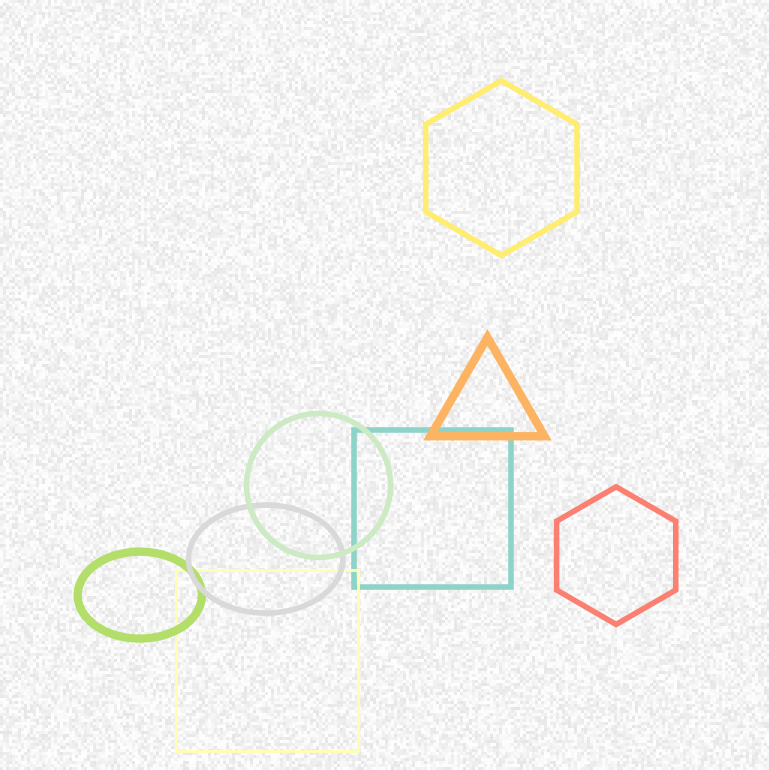[{"shape": "square", "thickness": 2, "radius": 0.51, "center": [0.562, 0.34]}, {"shape": "square", "thickness": 1, "radius": 0.59, "center": [0.347, 0.142]}, {"shape": "hexagon", "thickness": 2, "radius": 0.45, "center": [0.8, 0.278]}, {"shape": "triangle", "thickness": 3, "radius": 0.43, "center": [0.633, 0.476]}, {"shape": "oval", "thickness": 3, "radius": 0.4, "center": [0.182, 0.227]}, {"shape": "oval", "thickness": 2, "radius": 0.5, "center": [0.345, 0.274]}, {"shape": "circle", "thickness": 2, "radius": 0.47, "center": [0.414, 0.37]}, {"shape": "hexagon", "thickness": 2, "radius": 0.57, "center": [0.651, 0.782]}]